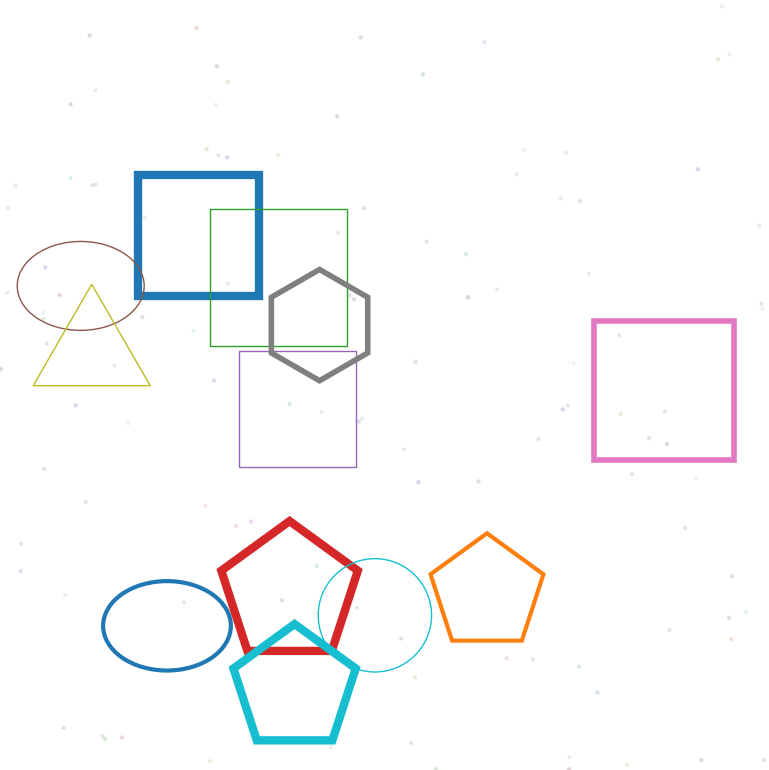[{"shape": "square", "thickness": 3, "radius": 0.39, "center": [0.257, 0.694]}, {"shape": "oval", "thickness": 1.5, "radius": 0.41, "center": [0.217, 0.187]}, {"shape": "pentagon", "thickness": 1.5, "radius": 0.39, "center": [0.632, 0.23]}, {"shape": "square", "thickness": 0.5, "radius": 0.44, "center": [0.362, 0.639]}, {"shape": "pentagon", "thickness": 3, "radius": 0.47, "center": [0.376, 0.23]}, {"shape": "square", "thickness": 0.5, "radius": 0.38, "center": [0.386, 0.469]}, {"shape": "oval", "thickness": 0.5, "radius": 0.41, "center": [0.105, 0.629]}, {"shape": "square", "thickness": 2, "radius": 0.45, "center": [0.863, 0.493]}, {"shape": "hexagon", "thickness": 2, "radius": 0.36, "center": [0.415, 0.578]}, {"shape": "triangle", "thickness": 0.5, "radius": 0.44, "center": [0.119, 0.543]}, {"shape": "circle", "thickness": 0.5, "radius": 0.37, "center": [0.487, 0.201]}, {"shape": "pentagon", "thickness": 3, "radius": 0.42, "center": [0.383, 0.106]}]